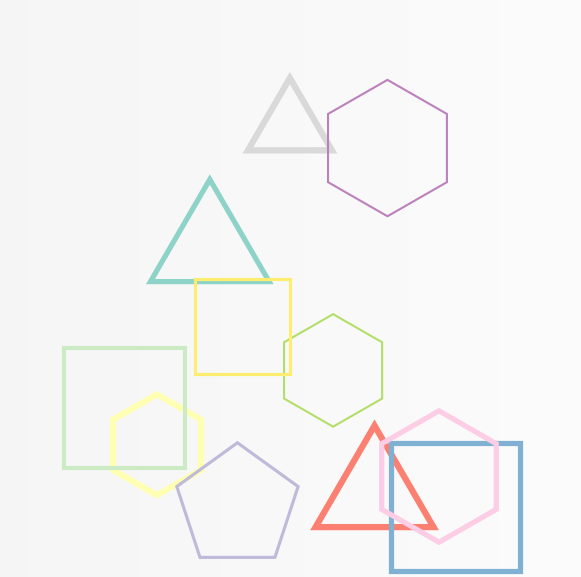[{"shape": "triangle", "thickness": 2.5, "radius": 0.59, "center": [0.361, 0.57]}, {"shape": "hexagon", "thickness": 3, "radius": 0.44, "center": [0.27, 0.229]}, {"shape": "pentagon", "thickness": 1.5, "radius": 0.55, "center": [0.409, 0.123]}, {"shape": "triangle", "thickness": 3, "radius": 0.59, "center": [0.644, 0.145]}, {"shape": "square", "thickness": 2.5, "radius": 0.55, "center": [0.784, 0.121]}, {"shape": "hexagon", "thickness": 1, "radius": 0.49, "center": [0.573, 0.358]}, {"shape": "hexagon", "thickness": 2.5, "radius": 0.57, "center": [0.755, 0.174]}, {"shape": "triangle", "thickness": 3, "radius": 0.42, "center": [0.499, 0.781]}, {"shape": "hexagon", "thickness": 1, "radius": 0.59, "center": [0.667, 0.743]}, {"shape": "square", "thickness": 2, "radius": 0.52, "center": [0.214, 0.293]}, {"shape": "square", "thickness": 1.5, "radius": 0.41, "center": [0.417, 0.434]}]